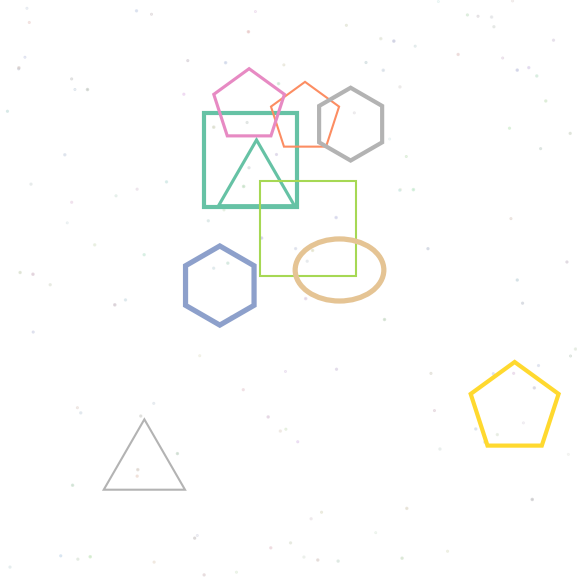[{"shape": "square", "thickness": 2, "radius": 0.41, "center": [0.434, 0.721]}, {"shape": "triangle", "thickness": 1.5, "radius": 0.38, "center": [0.444, 0.681]}, {"shape": "pentagon", "thickness": 1, "radius": 0.31, "center": [0.528, 0.795]}, {"shape": "hexagon", "thickness": 2.5, "radius": 0.34, "center": [0.381, 0.505]}, {"shape": "pentagon", "thickness": 1.5, "radius": 0.32, "center": [0.431, 0.816]}, {"shape": "square", "thickness": 1, "radius": 0.41, "center": [0.533, 0.603]}, {"shape": "pentagon", "thickness": 2, "radius": 0.4, "center": [0.891, 0.292]}, {"shape": "oval", "thickness": 2.5, "radius": 0.38, "center": [0.588, 0.532]}, {"shape": "triangle", "thickness": 1, "radius": 0.41, "center": [0.25, 0.192]}, {"shape": "hexagon", "thickness": 2, "radius": 0.32, "center": [0.607, 0.784]}]